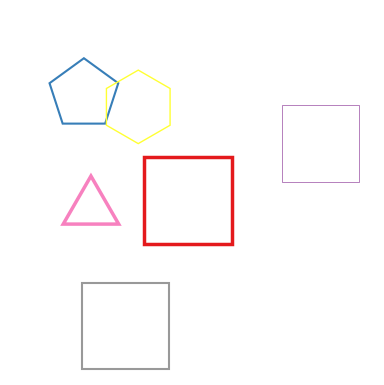[{"shape": "square", "thickness": 2.5, "radius": 0.57, "center": [0.488, 0.479]}, {"shape": "pentagon", "thickness": 1.5, "radius": 0.47, "center": [0.218, 0.755]}, {"shape": "square", "thickness": 0.5, "radius": 0.5, "center": [0.834, 0.628]}, {"shape": "hexagon", "thickness": 1, "radius": 0.48, "center": [0.359, 0.722]}, {"shape": "triangle", "thickness": 2.5, "radius": 0.42, "center": [0.236, 0.46]}, {"shape": "square", "thickness": 1.5, "radius": 0.56, "center": [0.326, 0.152]}]